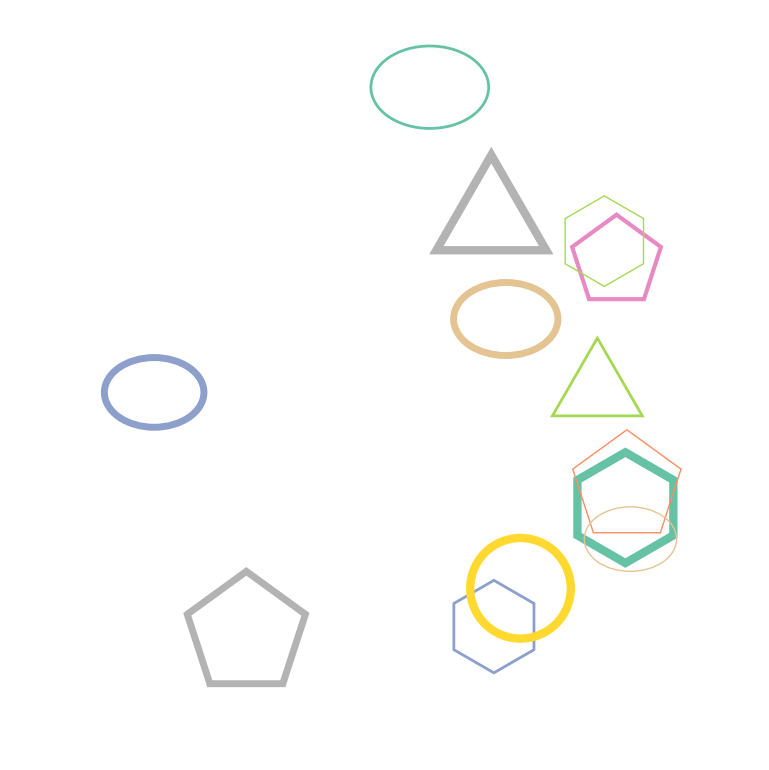[{"shape": "hexagon", "thickness": 3, "radius": 0.36, "center": [0.812, 0.341]}, {"shape": "oval", "thickness": 1, "radius": 0.38, "center": [0.558, 0.887]}, {"shape": "pentagon", "thickness": 0.5, "radius": 0.37, "center": [0.814, 0.368]}, {"shape": "hexagon", "thickness": 1, "radius": 0.3, "center": [0.641, 0.186]}, {"shape": "oval", "thickness": 2.5, "radius": 0.32, "center": [0.2, 0.49]}, {"shape": "pentagon", "thickness": 1.5, "radius": 0.3, "center": [0.801, 0.661]}, {"shape": "triangle", "thickness": 1, "radius": 0.34, "center": [0.776, 0.494]}, {"shape": "hexagon", "thickness": 0.5, "radius": 0.29, "center": [0.785, 0.687]}, {"shape": "circle", "thickness": 3, "radius": 0.33, "center": [0.676, 0.236]}, {"shape": "oval", "thickness": 2.5, "radius": 0.34, "center": [0.657, 0.586]}, {"shape": "oval", "thickness": 0.5, "radius": 0.3, "center": [0.819, 0.3]}, {"shape": "triangle", "thickness": 3, "radius": 0.41, "center": [0.638, 0.716]}, {"shape": "pentagon", "thickness": 2.5, "radius": 0.4, "center": [0.32, 0.177]}]